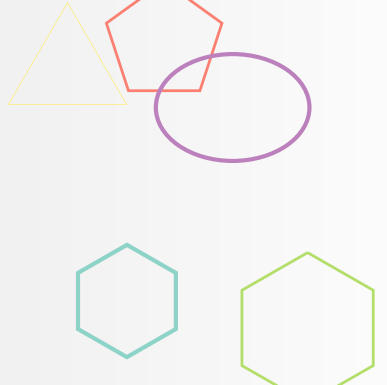[{"shape": "hexagon", "thickness": 3, "radius": 0.73, "center": [0.328, 0.218]}, {"shape": "pentagon", "thickness": 2, "radius": 0.78, "center": [0.424, 0.891]}, {"shape": "hexagon", "thickness": 2, "radius": 0.98, "center": [0.794, 0.148]}, {"shape": "oval", "thickness": 3, "radius": 0.99, "center": [0.6, 0.721]}, {"shape": "triangle", "thickness": 0.5, "radius": 0.88, "center": [0.174, 0.817]}]